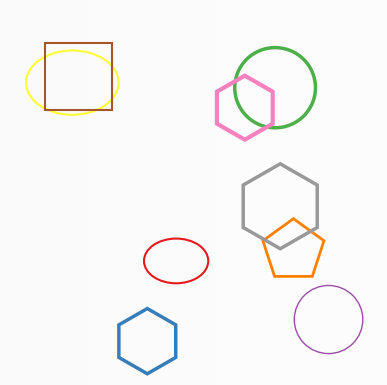[{"shape": "oval", "thickness": 1.5, "radius": 0.41, "center": [0.455, 0.322]}, {"shape": "hexagon", "thickness": 2.5, "radius": 0.42, "center": [0.38, 0.114]}, {"shape": "circle", "thickness": 2.5, "radius": 0.52, "center": [0.71, 0.772]}, {"shape": "circle", "thickness": 1, "radius": 0.44, "center": [0.848, 0.17]}, {"shape": "pentagon", "thickness": 2, "radius": 0.41, "center": [0.757, 0.349]}, {"shape": "oval", "thickness": 1.5, "radius": 0.6, "center": [0.187, 0.785]}, {"shape": "square", "thickness": 1.5, "radius": 0.44, "center": [0.202, 0.801]}, {"shape": "hexagon", "thickness": 3, "radius": 0.42, "center": [0.632, 0.72]}, {"shape": "hexagon", "thickness": 2.5, "radius": 0.55, "center": [0.723, 0.464]}]